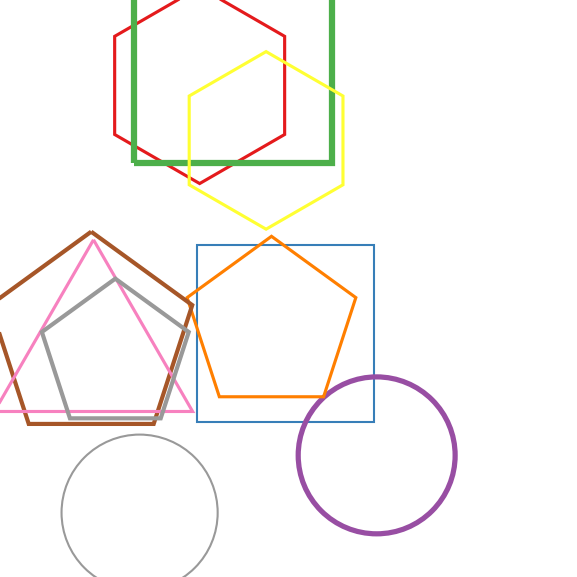[{"shape": "hexagon", "thickness": 1.5, "radius": 0.85, "center": [0.346, 0.851]}, {"shape": "square", "thickness": 1, "radius": 0.77, "center": [0.494, 0.422]}, {"shape": "square", "thickness": 3, "radius": 0.86, "center": [0.403, 0.889]}, {"shape": "circle", "thickness": 2.5, "radius": 0.68, "center": [0.652, 0.211]}, {"shape": "pentagon", "thickness": 1.5, "radius": 0.77, "center": [0.47, 0.436]}, {"shape": "hexagon", "thickness": 1.5, "radius": 0.77, "center": [0.461, 0.756]}, {"shape": "pentagon", "thickness": 2, "radius": 0.92, "center": [0.158, 0.414]}, {"shape": "triangle", "thickness": 1.5, "radius": 0.99, "center": [0.162, 0.386]}, {"shape": "pentagon", "thickness": 2, "radius": 0.67, "center": [0.2, 0.383]}, {"shape": "circle", "thickness": 1, "radius": 0.68, "center": [0.242, 0.111]}]